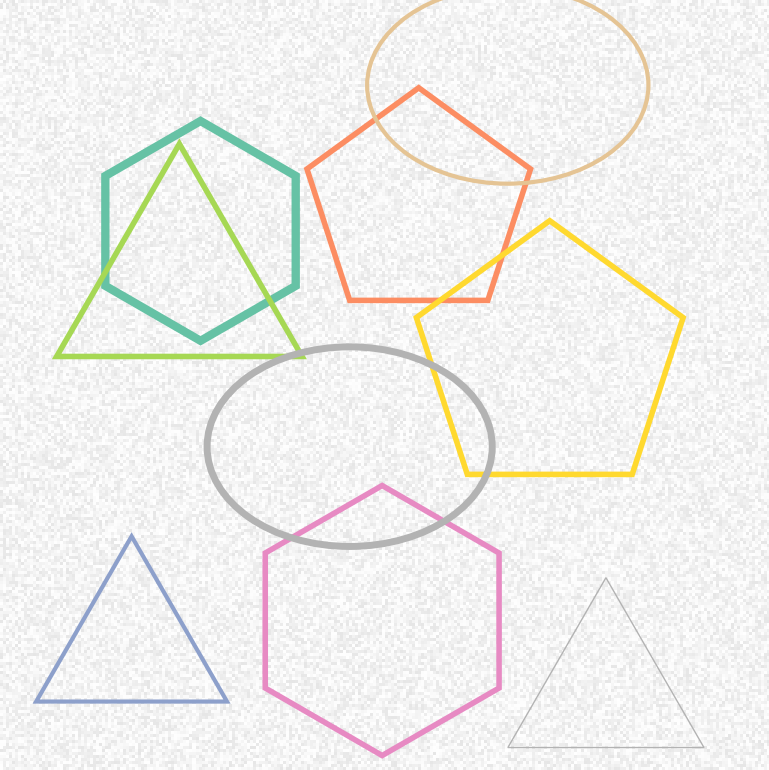[{"shape": "hexagon", "thickness": 3, "radius": 0.71, "center": [0.26, 0.7]}, {"shape": "pentagon", "thickness": 2, "radius": 0.76, "center": [0.544, 0.733]}, {"shape": "triangle", "thickness": 1.5, "radius": 0.72, "center": [0.171, 0.16]}, {"shape": "hexagon", "thickness": 2, "radius": 0.88, "center": [0.496, 0.194]}, {"shape": "triangle", "thickness": 2, "radius": 0.92, "center": [0.233, 0.629]}, {"shape": "pentagon", "thickness": 2, "radius": 0.91, "center": [0.714, 0.531]}, {"shape": "oval", "thickness": 1.5, "radius": 0.91, "center": [0.659, 0.889]}, {"shape": "triangle", "thickness": 0.5, "radius": 0.74, "center": [0.787, 0.103]}, {"shape": "oval", "thickness": 2.5, "radius": 0.93, "center": [0.454, 0.42]}]